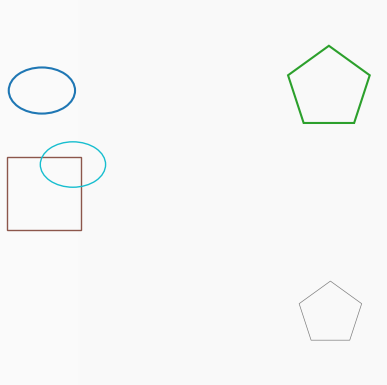[{"shape": "oval", "thickness": 1.5, "radius": 0.43, "center": [0.108, 0.765]}, {"shape": "pentagon", "thickness": 1.5, "radius": 0.55, "center": [0.849, 0.77]}, {"shape": "square", "thickness": 1, "radius": 0.47, "center": [0.114, 0.497]}, {"shape": "pentagon", "thickness": 0.5, "radius": 0.42, "center": [0.853, 0.185]}, {"shape": "oval", "thickness": 1, "radius": 0.42, "center": [0.188, 0.573]}]